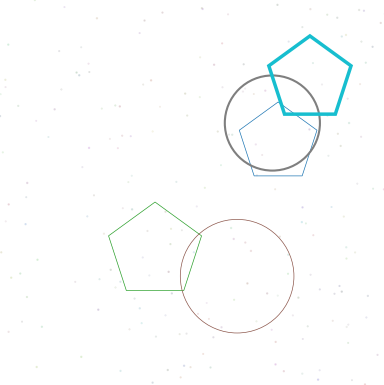[{"shape": "pentagon", "thickness": 0.5, "radius": 0.53, "center": [0.722, 0.629]}, {"shape": "pentagon", "thickness": 0.5, "radius": 0.63, "center": [0.403, 0.348]}, {"shape": "circle", "thickness": 0.5, "radius": 0.74, "center": [0.616, 0.283]}, {"shape": "circle", "thickness": 1.5, "radius": 0.62, "center": [0.707, 0.68]}, {"shape": "pentagon", "thickness": 2.5, "radius": 0.56, "center": [0.805, 0.794]}]